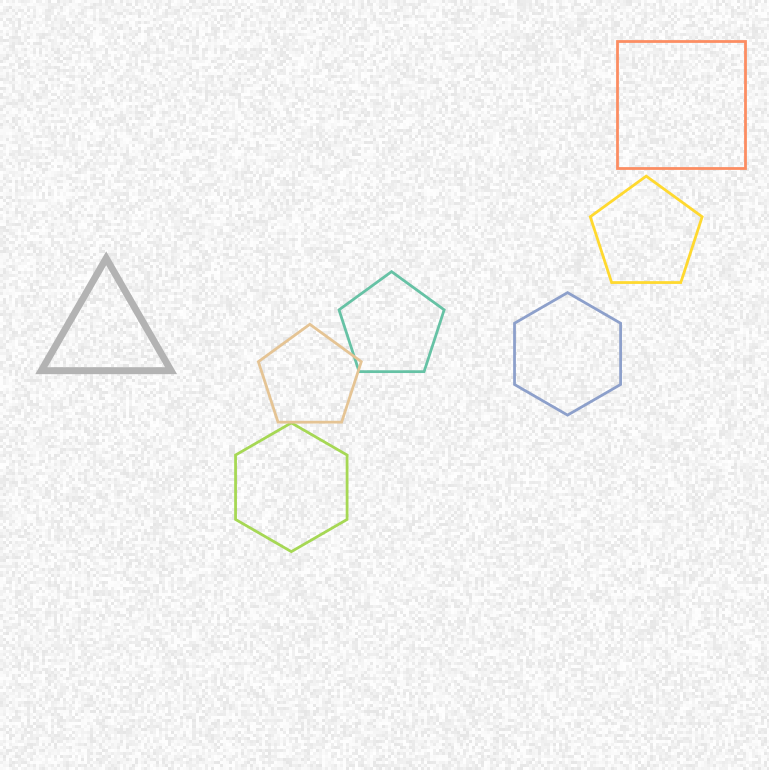[{"shape": "pentagon", "thickness": 1, "radius": 0.36, "center": [0.509, 0.575]}, {"shape": "square", "thickness": 1, "radius": 0.41, "center": [0.884, 0.864]}, {"shape": "hexagon", "thickness": 1, "radius": 0.4, "center": [0.737, 0.54]}, {"shape": "hexagon", "thickness": 1, "radius": 0.42, "center": [0.378, 0.367]}, {"shape": "pentagon", "thickness": 1, "radius": 0.38, "center": [0.839, 0.695]}, {"shape": "pentagon", "thickness": 1, "radius": 0.35, "center": [0.402, 0.509]}, {"shape": "triangle", "thickness": 2.5, "radius": 0.49, "center": [0.138, 0.567]}]